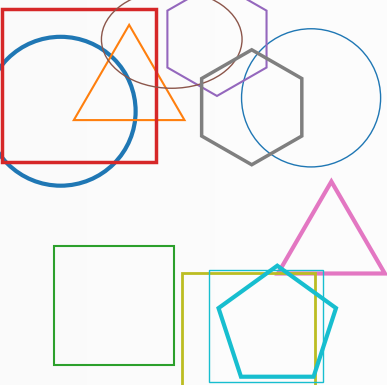[{"shape": "circle", "thickness": 3, "radius": 0.97, "center": [0.157, 0.711]}, {"shape": "circle", "thickness": 1, "radius": 0.9, "center": [0.803, 0.746]}, {"shape": "triangle", "thickness": 1.5, "radius": 0.82, "center": [0.333, 0.771]}, {"shape": "square", "thickness": 1.5, "radius": 0.77, "center": [0.294, 0.207]}, {"shape": "square", "thickness": 2.5, "radius": 0.99, "center": [0.205, 0.777]}, {"shape": "hexagon", "thickness": 1.5, "radius": 0.74, "center": [0.56, 0.898]}, {"shape": "oval", "thickness": 1, "radius": 0.91, "center": [0.443, 0.898]}, {"shape": "triangle", "thickness": 3, "radius": 0.8, "center": [0.855, 0.369]}, {"shape": "hexagon", "thickness": 2.5, "radius": 0.75, "center": [0.65, 0.721]}, {"shape": "square", "thickness": 2, "radius": 0.85, "center": [0.641, 0.119]}, {"shape": "pentagon", "thickness": 3, "radius": 0.8, "center": [0.716, 0.15]}, {"shape": "square", "thickness": 1, "radius": 0.73, "center": [0.686, 0.153]}]